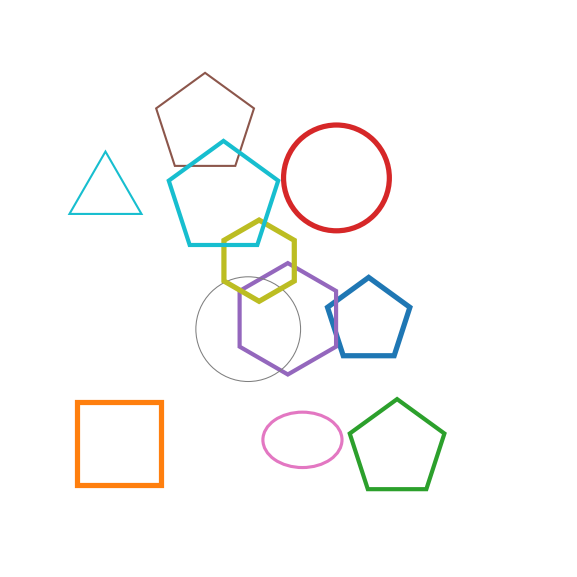[{"shape": "pentagon", "thickness": 2.5, "radius": 0.37, "center": [0.638, 0.444]}, {"shape": "square", "thickness": 2.5, "radius": 0.36, "center": [0.207, 0.231]}, {"shape": "pentagon", "thickness": 2, "radius": 0.43, "center": [0.688, 0.222]}, {"shape": "circle", "thickness": 2.5, "radius": 0.46, "center": [0.583, 0.691]}, {"shape": "hexagon", "thickness": 2, "radius": 0.48, "center": [0.498, 0.447]}, {"shape": "pentagon", "thickness": 1, "radius": 0.45, "center": [0.355, 0.784]}, {"shape": "oval", "thickness": 1.5, "radius": 0.34, "center": [0.524, 0.237]}, {"shape": "circle", "thickness": 0.5, "radius": 0.45, "center": [0.43, 0.429]}, {"shape": "hexagon", "thickness": 2.5, "radius": 0.35, "center": [0.449, 0.548]}, {"shape": "pentagon", "thickness": 2, "radius": 0.5, "center": [0.387, 0.655]}, {"shape": "triangle", "thickness": 1, "radius": 0.36, "center": [0.183, 0.665]}]